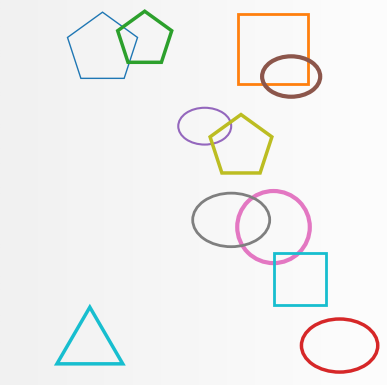[{"shape": "pentagon", "thickness": 1, "radius": 0.47, "center": [0.265, 0.873]}, {"shape": "square", "thickness": 2, "radius": 0.45, "center": [0.705, 0.872]}, {"shape": "pentagon", "thickness": 2.5, "radius": 0.37, "center": [0.373, 0.897]}, {"shape": "oval", "thickness": 2.5, "radius": 0.49, "center": [0.876, 0.102]}, {"shape": "oval", "thickness": 1.5, "radius": 0.34, "center": [0.528, 0.672]}, {"shape": "oval", "thickness": 3, "radius": 0.37, "center": [0.751, 0.801]}, {"shape": "circle", "thickness": 3, "radius": 0.47, "center": [0.706, 0.41]}, {"shape": "oval", "thickness": 2, "radius": 0.5, "center": [0.597, 0.429]}, {"shape": "pentagon", "thickness": 2.5, "radius": 0.42, "center": [0.622, 0.619]}, {"shape": "square", "thickness": 2, "radius": 0.34, "center": [0.775, 0.275]}, {"shape": "triangle", "thickness": 2.5, "radius": 0.49, "center": [0.232, 0.104]}]